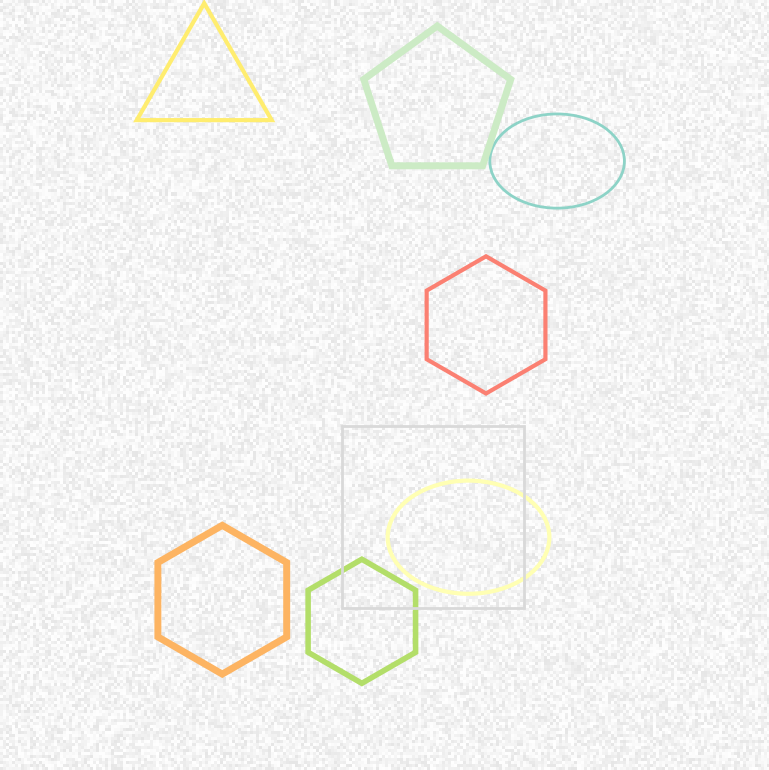[{"shape": "oval", "thickness": 1, "radius": 0.44, "center": [0.724, 0.791]}, {"shape": "oval", "thickness": 1.5, "radius": 0.52, "center": [0.608, 0.302]}, {"shape": "hexagon", "thickness": 1.5, "radius": 0.45, "center": [0.631, 0.578]}, {"shape": "hexagon", "thickness": 2.5, "radius": 0.48, "center": [0.289, 0.221]}, {"shape": "hexagon", "thickness": 2, "radius": 0.4, "center": [0.47, 0.193]}, {"shape": "square", "thickness": 1, "radius": 0.59, "center": [0.562, 0.328]}, {"shape": "pentagon", "thickness": 2.5, "radius": 0.5, "center": [0.568, 0.866]}, {"shape": "triangle", "thickness": 1.5, "radius": 0.51, "center": [0.265, 0.895]}]